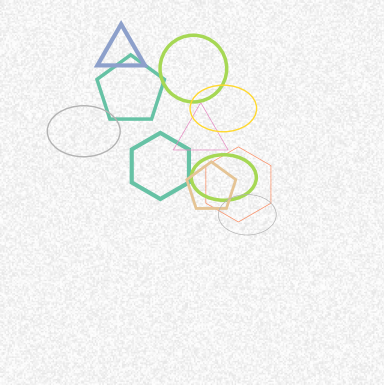[{"shape": "hexagon", "thickness": 3, "radius": 0.43, "center": [0.416, 0.569]}, {"shape": "pentagon", "thickness": 2.5, "radius": 0.46, "center": [0.34, 0.765]}, {"shape": "hexagon", "thickness": 0.5, "radius": 0.49, "center": [0.619, 0.521]}, {"shape": "triangle", "thickness": 3, "radius": 0.36, "center": [0.315, 0.866]}, {"shape": "triangle", "thickness": 0.5, "radius": 0.41, "center": [0.521, 0.651]}, {"shape": "oval", "thickness": 2.5, "radius": 0.42, "center": [0.581, 0.539]}, {"shape": "circle", "thickness": 2.5, "radius": 0.43, "center": [0.502, 0.822]}, {"shape": "oval", "thickness": 1, "radius": 0.43, "center": [0.58, 0.718]}, {"shape": "pentagon", "thickness": 2, "radius": 0.33, "center": [0.549, 0.513]}, {"shape": "oval", "thickness": 0.5, "radius": 0.38, "center": [0.642, 0.442]}, {"shape": "oval", "thickness": 1, "radius": 0.47, "center": [0.217, 0.659]}]